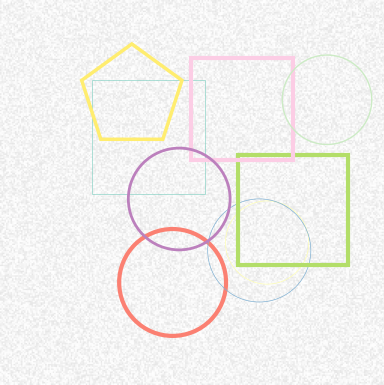[{"shape": "square", "thickness": 0.5, "radius": 0.74, "center": [0.386, 0.644]}, {"shape": "circle", "thickness": 0.5, "radius": 0.54, "center": [0.694, 0.37]}, {"shape": "circle", "thickness": 3, "radius": 0.69, "center": [0.448, 0.266]}, {"shape": "circle", "thickness": 0.5, "radius": 0.67, "center": [0.673, 0.349]}, {"shape": "square", "thickness": 3, "radius": 0.71, "center": [0.761, 0.455]}, {"shape": "square", "thickness": 3, "radius": 0.66, "center": [0.628, 0.717]}, {"shape": "circle", "thickness": 2, "radius": 0.66, "center": [0.465, 0.483]}, {"shape": "circle", "thickness": 1, "radius": 0.58, "center": [0.849, 0.741]}, {"shape": "pentagon", "thickness": 2.5, "radius": 0.68, "center": [0.342, 0.749]}]